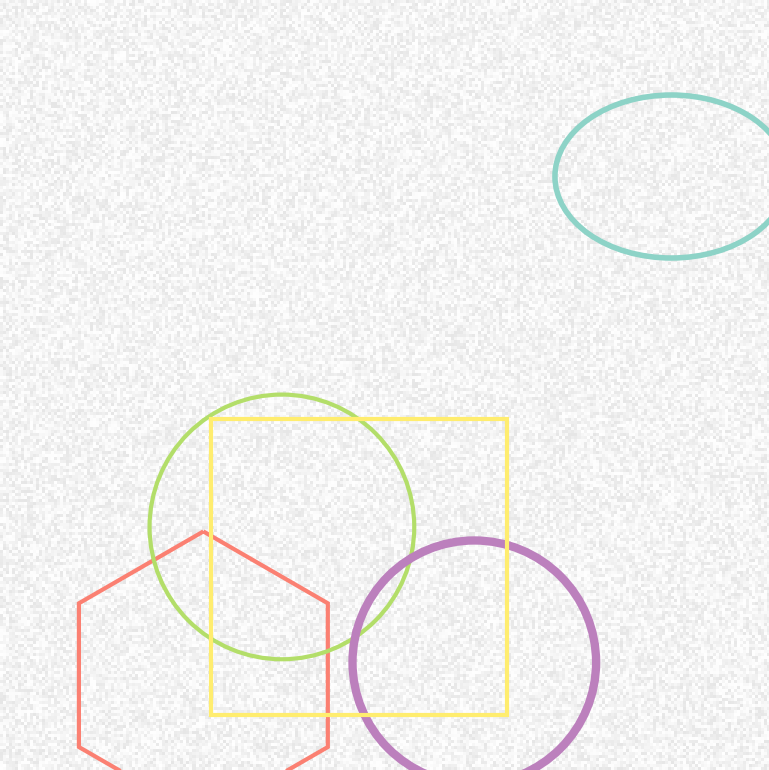[{"shape": "oval", "thickness": 2, "radius": 0.76, "center": [0.872, 0.771]}, {"shape": "hexagon", "thickness": 1.5, "radius": 0.93, "center": [0.264, 0.123]}, {"shape": "circle", "thickness": 1.5, "radius": 0.86, "center": [0.366, 0.316]}, {"shape": "circle", "thickness": 3, "radius": 0.79, "center": [0.616, 0.14]}, {"shape": "square", "thickness": 1.5, "radius": 0.96, "center": [0.466, 0.264]}]